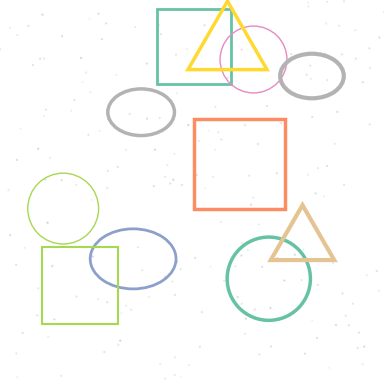[{"shape": "circle", "thickness": 2.5, "radius": 0.54, "center": [0.698, 0.276]}, {"shape": "square", "thickness": 2, "radius": 0.49, "center": [0.504, 0.878]}, {"shape": "square", "thickness": 2.5, "radius": 0.59, "center": [0.622, 0.574]}, {"shape": "oval", "thickness": 2, "radius": 0.56, "center": [0.346, 0.328]}, {"shape": "circle", "thickness": 1, "radius": 0.43, "center": [0.658, 0.845]}, {"shape": "square", "thickness": 1.5, "radius": 0.5, "center": [0.208, 0.258]}, {"shape": "circle", "thickness": 1, "radius": 0.46, "center": [0.164, 0.458]}, {"shape": "triangle", "thickness": 2.5, "radius": 0.59, "center": [0.591, 0.878]}, {"shape": "triangle", "thickness": 3, "radius": 0.48, "center": [0.786, 0.372]}, {"shape": "oval", "thickness": 3, "radius": 0.41, "center": [0.81, 0.803]}, {"shape": "oval", "thickness": 2.5, "radius": 0.43, "center": [0.367, 0.708]}]